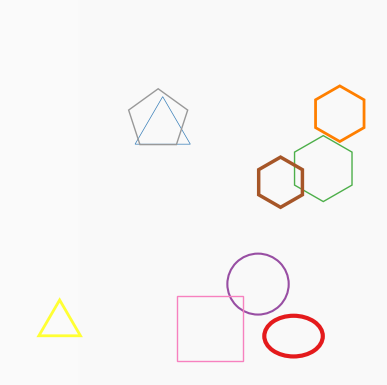[{"shape": "oval", "thickness": 3, "radius": 0.38, "center": [0.758, 0.127]}, {"shape": "triangle", "thickness": 0.5, "radius": 0.41, "center": [0.42, 0.667]}, {"shape": "hexagon", "thickness": 1, "radius": 0.43, "center": [0.834, 0.562]}, {"shape": "circle", "thickness": 1.5, "radius": 0.4, "center": [0.666, 0.262]}, {"shape": "hexagon", "thickness": 2, "radius": 0.36, "center": [0.877, 0.705]}, {"shape": "triangle", "thickness": 2, "radius": 0.31, "center": [0.154, 0.159]}, {"shape": "hexagon", "thickness": 2.5, "radius": 0.33, "center": [0.724, 0.527]}, {"shape": "square", "thickness": 1, "radius": 0.42, "center": [0.542, 0.146]}, {"shape": "pentagon", "thickness": 1, "radius": 0.4, "center": [0.408, 0.689]}]